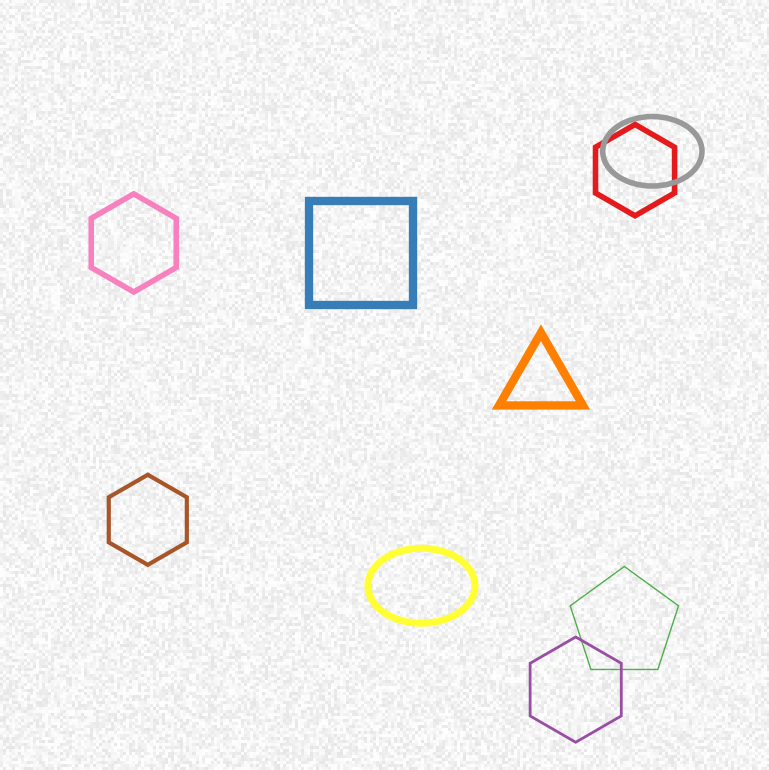[{"shape": "hexagon", "thickness": 2, "radius": 0.3, "center": [0.825, 0.779]}, {"shape": "square", "thickness": 3, "radius": 0.34, "center": [0.468, 0.671]}, {"shape": "pentagon", "thickness": 0.5, "radius": 0.37, "center": [0.811, 0.19]}, {"shape": "hexagon", "thickness": 1, "radius": 0.34, "center": [0.748, 0.104]}, {"shape": "triangle", "thickness": 3, "radius": 0.31, "center": [0.703, 0.505]}, {"shape": "oval", "thickness": 2.5, "radius": 0.35, "center": [0.547, 0.239]}, {"shape": "hexagon", "thickness": 1.5, "radius": 0.29, "center": [0.192, 0.325]}, {"shape": "hexagon", "thickness": 2, "radius": 0.32, "center": [0.174, 0.685]}, {"shape": "oval", "thickness": 2, "radius": 0.32, "center": [0.847, 0.804]}]